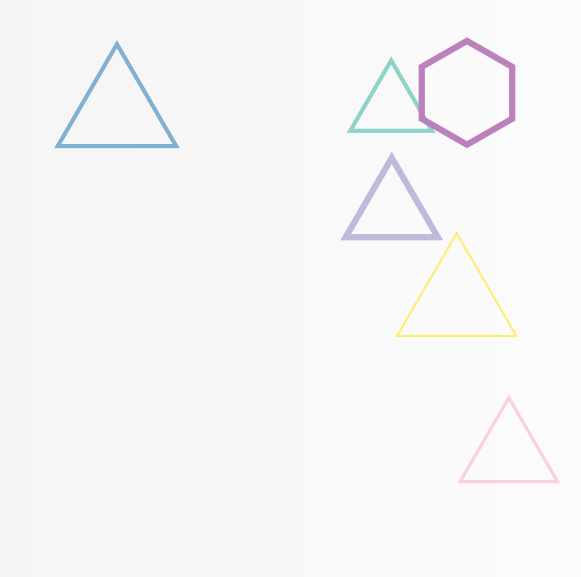[{"shape": "triangle", "thickness": 2, "radius": 0.41, "center": [0.673, 0.813]}, {"shape": "triangle", "thickness": 3, "radius": 0.46, "center": [0.674, 0.634]}, {"shape": "triangle", "thickness": 2, "radius": 0.59, "center": [0.201, 0.805]}, {"shape": "triangle", "thickness": 1.5, "radius": 0.48, "center": [0.875, 0.214]}, {"shape": "hexagon", "thickness": 3, "radius": 0.45, "center": [0.803, 0.838]}, {"shape": "triangle", "thickness": 1, "radius": 0.59, "center": [0.786, 0.477]}]